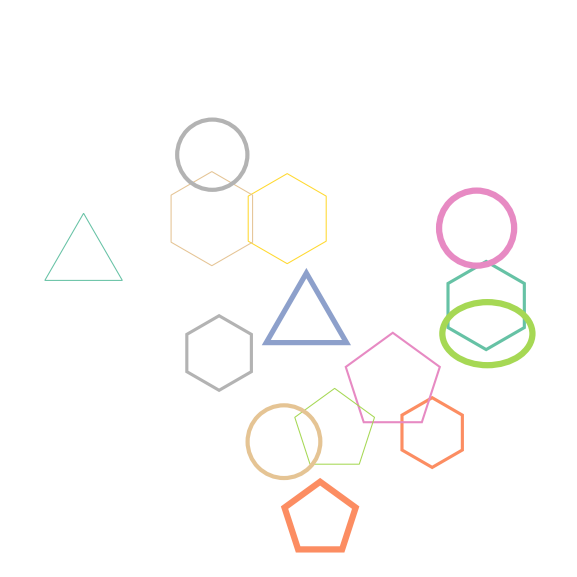[{"shape": "triangle", "thickness": 0.5, "radius": 0.39, "center": [0.145, 0.552]}, {"shape": "hexagon", "thickness": 1.5, "radius": 0.38, "center": [0.842, 0.47]}, {"shape": "pentagon", "thickness": 3, "radius": 0.32, "center": [0.554, 0.1]}, {"shape": "hexagon", "thickness": 1.5, "radius": 0.3, "center": [0.748, 0.25]}, {"shape": "triangle", "thickness": 2.5, "radius": 0.4, "center": [0.531, 0.446]}, {"shape": "pentagon", "thickness": 1, "radius": 0.43, "center": [0.68, 0.337]}, {"shape": "circle", "thickness": 3, "radius": 0.32, "center": [0.825, 0.604]}, {"shape": "pentagon", "thickness": 0.5, "radius": 0.36, "center": [0.579, 0.254]}, {"shape": "oval", "thickness": 3, "radius": 0.39, "center": [0.844, 0.421]}, {"shape": "hexagon", "thickness": 0.5, "radius": 0.39, "center": [0.497, 0.621]}, {"shape": "circle", "thickness": 2, "radius": 0.31, "center": [0.492, 0.234]}, {"shape": "hexagon", "thickness": 0.5, "radius": 0.41, "center": [0.367, 0.621]}, {"shape": "hexagon", "thickness": 1.5, "radius": 0.32, "center": [0.379, 0.388]}, {"shape": "circle", "thickness": 2, "radius": 0.3, "center": [0.368, 0.731]}]